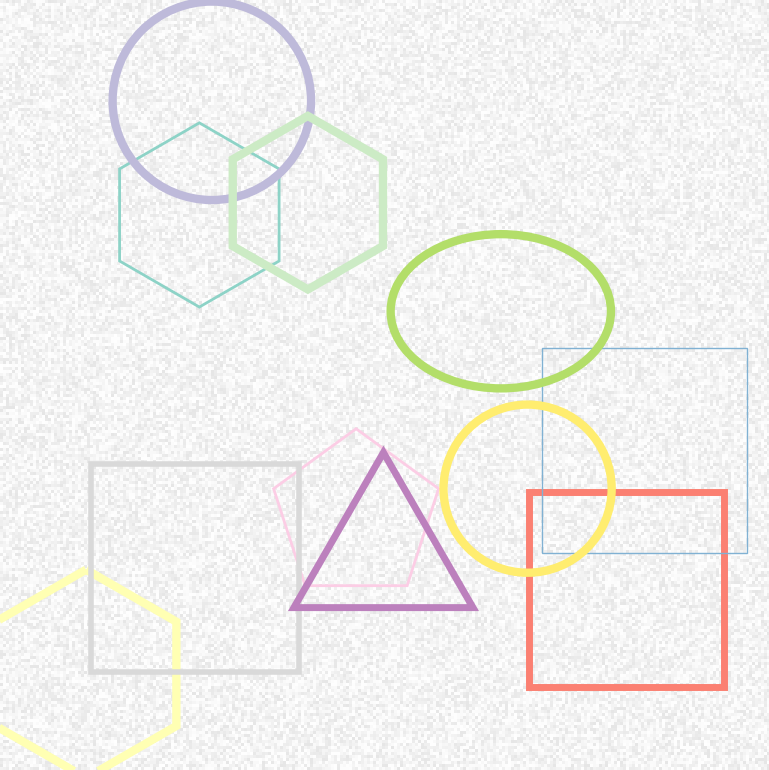[{"shape": "hexagon", "thickness": 1, "radius": 0.6, "center": [0.259, 0.721]}, {"shape": "hexagon", "thickness": 3, "radius": 0.68, "center": [0.112, 0.125]}, {"shape": "circle", "thickness": 3, "radius": 0.64, "center": [0.275, 0.869]}, {"shape": "square", "thickness": 2.5, "radius": 0.63, "center": [0.814, 0.234]}, {"shape": "square", "thickness": 0.5, "radius": 0.67, "center": [0.837, 0.415]}, {"shape": "oval", "thickness": 3, "radius": 0.72, "center": [0.65, 0.596]}, {"shape": "pentagon", "thickness": 1, "radius": 0.56, "center": [0.462, 0.331]}, {"shape": "square", "thickness": 2, "radius": 0.67, "center": [0.253, 0.263]}, {"shape": "triangle", "thickness": 2.5, "radius": 0.67, "center": [0.498, 0.278]}, {"shape": "hexagon", "thickness": 3, "radius": 0.56, "center": [0.4, 0.737]}, {"shape": "circle", "thickness": 3, "radius": 0.55, "center": [0.685, 0.365]}]